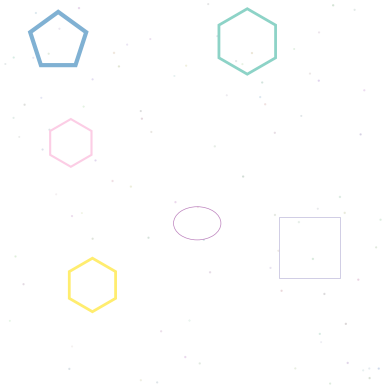[{"shape": "hexagon", "thickness": 2, "radius": 0.42, "center": [0.642, 0.892]}, {"shape": "square", "thickness": 0.5, "radius": 0.4, "center": [0.803, 0.357]}, {"shape": "pentagon", "thickness": 3, "radius": 0.38, "center": [0.151, 0.893]}, {"shape": "hexagon", "thickness": 1.5, "radius": 0.31, "center": [0.184, 0.629]}, {"shape": "oval", "thickness": 0.5, "radius": 0.31, "center": [0.512, 0.42]}, {"shape": "hexagon", "thickness": 2, "radius": 0.35, "center": [0.24, 0.26]}]